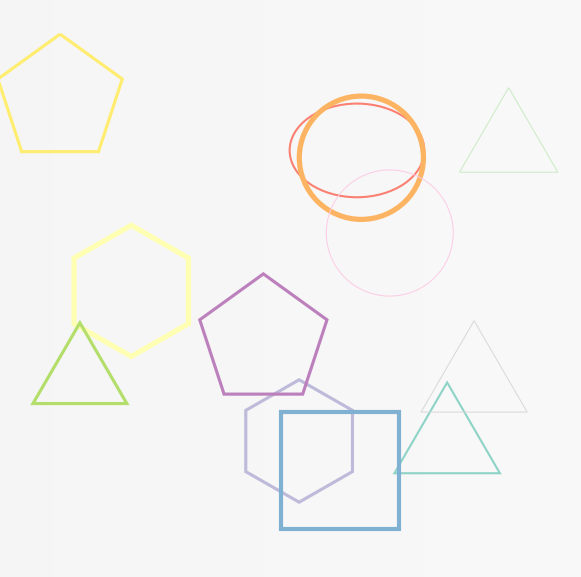[{"shape": "triangle", "thickness": 1, "radius": 0.52, "center": [0.769, 0.232]}, {"shape": "hexagon", "thickness": 2.5, "radius": 0.57, "center": [0.226, 0.495]}, {"shape": "hexagon", "thickness": 1.5, "radius": 0.53, "center": [0.515, 0.236]}, {"shape": "oval", "thickness": 1, "radius": 0.58, "center": [0.614, 0.739]}, {"shape": "square", "thickness": 2, "radius": 0.51, "center": [0.585, 0.184]}, {"shape": "circle", "thickness": 2.5, "radius": 0.53, "center": [0.622, 0.726]}, {"shape": "triangle", "thickness": 1.5, "radius": 0.47, "center": [0.137, 0.347]}, {"shape": "circle", "thickness": 0.5, "radius": 0.55, "center": [0.671, 0.596]}, {"shape": "triangle", "thickness": 0.5, "radius": 0.53, "center": [0.816, 0.338]}, {"shape": "pentagon", "thickness": 1.5, "radius": 0.58, "center": [0.453, 0.41]}, {"shape": "triangle", "thickness": 0.5, "radius": 0.49, "center": [0.875, 0.75]}, {"shape": "pentagon", "thickness": 1.5, "radius": 0.56, "center": [0.103, 0.828]}]